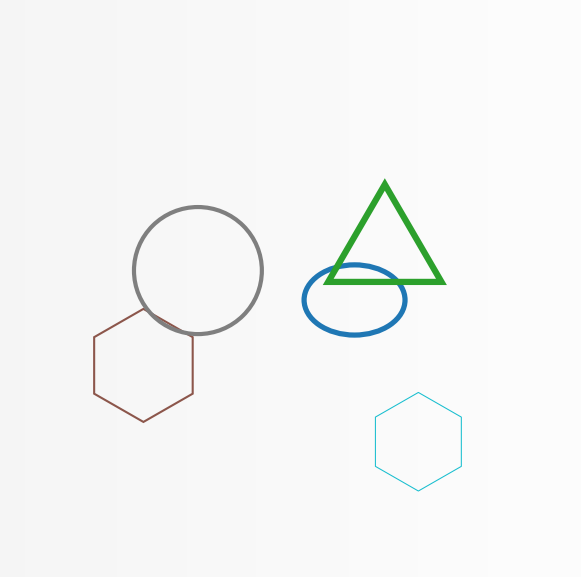[{"shape": "oval", "thickness": 2.5, "radius": 0.43, "center": [0.61, 0.48]}, {"shape": "triangle", "thickness": 3, "radius": 0.56, "center": [0.662, 0.567]}, {"shape": "hexagon", "thickness": 1, "radius": 0.49, "center": [0.247, 0.366]}, {"shape": "circle", "thickness": 2, "radius": 0.55, "center": [0.341, 0.531]}, {"shape": "hexagon", "thickness": 0.5, "radius": 0.43, "center": [0.72, 0.234]}]